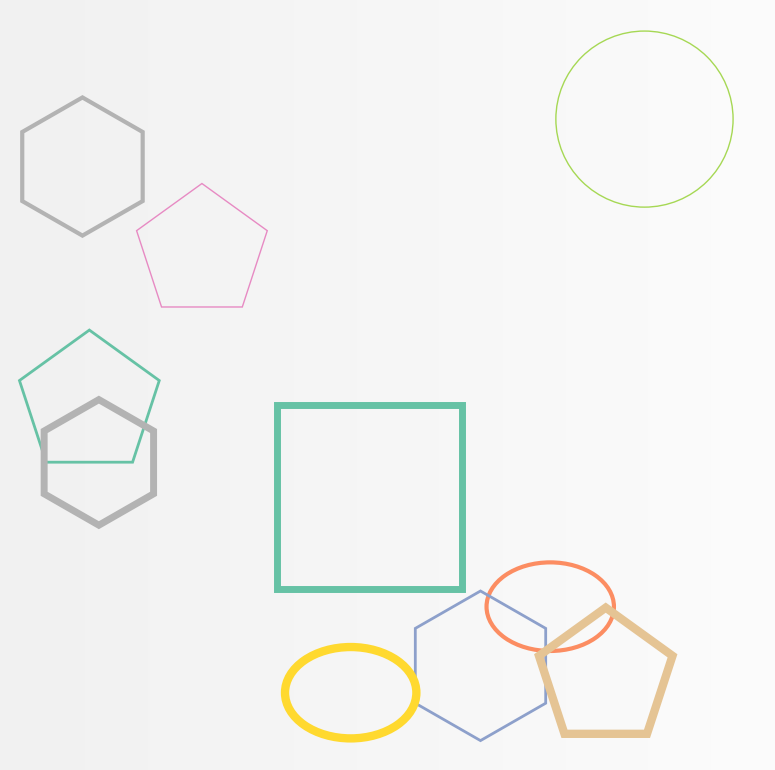[{"shape": "square", "thickness": 2.5, "radius": 0.6, "center": [0.476, 0.355]}, {"shape": "pentagon", "thickness": 1, "radius": 0.47, "center": [0.115, 0.476]}, {"shape": "oval", "thickness": 1.5, "radius": 0.41, "center": [0.71, 0.212]}, {"shape": "hexagon", "thickness": 1, "radius": 0.49, "center": [0.62, 0.135]}, {"shape": "pentagon", "thickness": 0.5, "radius": 0.44, "center": [0.261, 0.673]}, {"shape": "circle", "thickness": 0.5, "radius": 0.57, "center": [0.832, 0.845]}, {"shape": "oval", "thickness": 3, "radius": 0.42, "center": [0.453, 0.1]}, {"shape": "pentagon", "thickness": 3, "radius": 0.45, "center": [0.782, 0.12]}, {"shape": "hexagon", "thickness": 1.5, "radius": 0.45, "center": [0.106, 0.784]}, {"shape": "hexagon", "thickness": 2.5, "radius": 0.41, "center": [0.128, 0.399]}]